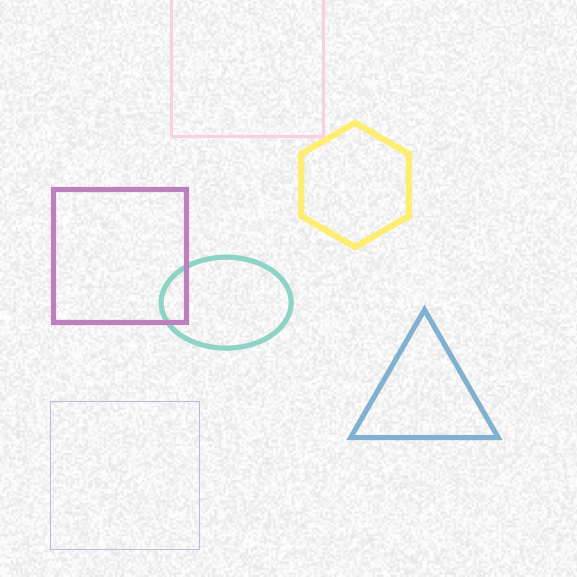[{"shape": "oval", "thickness": 2.5, "radius": 0.56, "center": [0.392, 0.475]}, {"shape": "square", "thickness": 0.5, "radius": 0.64, "center": [0.216, 0.177]}, {"shape": "triangle", "thickness": 2.5, "radius": 0.74, "center": [0.735, 0.315]}, {"shape": "square", "thickness": 1.5, "radius": 0.66, "center": [0.428, 0.897]}, {"shape": "square", "thickness": 2.5, "radius": 0.58, "center": [0.207, 0.557]}, {"shape": "hexagon", "thickness": 3, "radius": 0.54, "center": [0.615, 0.679]}]